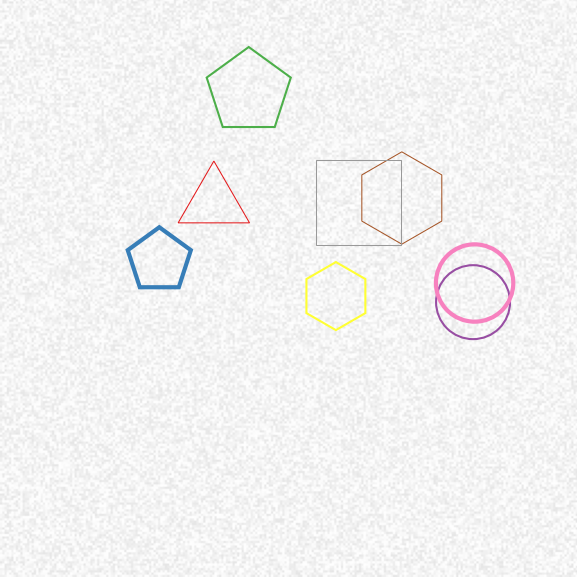[{"shape": "triangle", "thickness": 0.5, "radius": 0.36, "center": [0.37, 0.649]}, {"shape": "pentagon", "thickness": 2, "radius": 0.29, "center": [0.276, 0.548]}, {"shape": "pentagon", "thickness": 1, "radius": 0.38, "center": [0.431, 0.841]}, {"shape": "circle", "thickness": 1, "radius": 0.32, "center": [0.819, 0.476]}, {"shape": "hexagon", "thickness": 1, "radius": 0.29, "center": [0.582, 0.486]}, {"shape": "hexagon", "thickness": 0.5, "radius": 0.4, "center": [0.696, 0.656]}, {"shape": "circle", "thickness": 2, "radius": 0.33, "center": [0.822, 0.509]}, {"shape": "square", "thickness": 0.5, "radius": 0.37, "center": [0.621, 0.648]}]